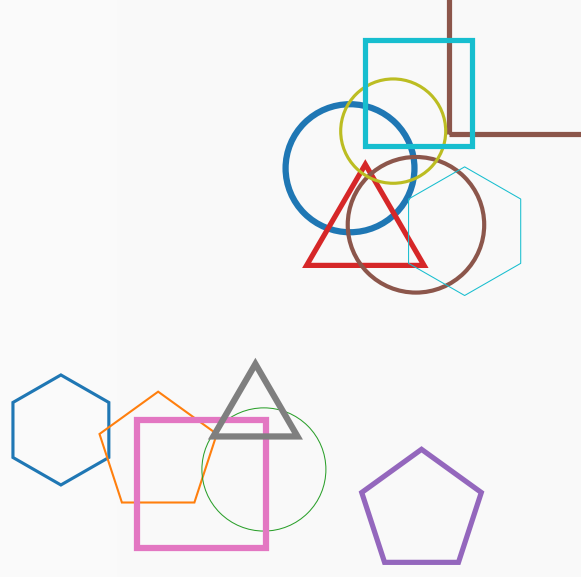[{"shape": "hexagon", "thickness": 1.5, "radius": 0.48, "center": [0.105, 0.255]}, {"shape": "circle", "thickness": 3, "radius": 0.55, "center": [0.602, 0.708]}, {"shape": "pentagon", "thickness": 1, "radius": 0.53, "center": [0.272, 0.215]}, {"shape": "circle", "thickness": 0.5, "radius": 0.53, "center": [0.454, 0.186]}, {"shape": "triangle", "thickness": 2.5, "radius": 0.58, "center": [0.629, 0.598]}, {"shape": "pentagon", "thickness": 2.5, "radius": 0.54, "center": [0.725, 0.113]}, {"shape": "square", "thickness": 2.5, "radius": 0.59, "center": [0.891, 0.885]}, {"shape": "circle", "thickness": 2, "radius": 0.59, "center": [0.716, 0.61]}, {"shape": "square", "thickness": 3, "radius": 0.55, "center": [0.346, 0.162]}, {"shape": "triangle", "thickness": 3, "radius": 0.42, "center": [0.439, 0.285]}, {"shape": "circle", "thickness": 1.5, "radius": 0.45, "center": [0.676, 0.772]}, {"shape": "square", "thickness": 2.5, "radius": 0.46, "center": [0.721, 0.838]}, {"shape": "hexagon", "thickness": 0.5, "radius": 0.56, "center": [0.799, 0.599]}]